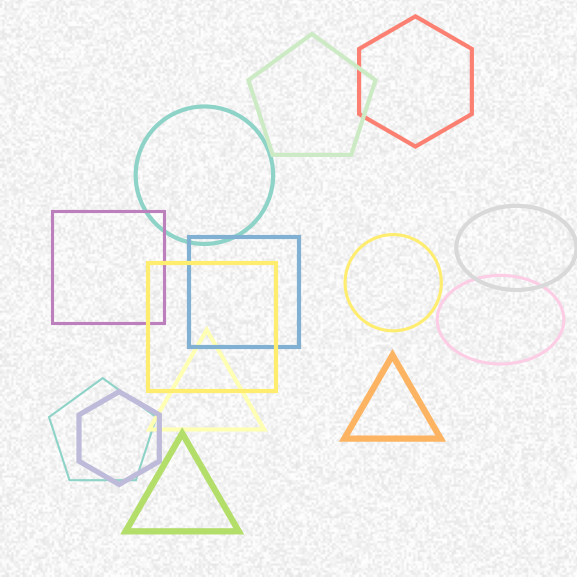[{"shape": "circle", "thickness": 2, "radius": 0.6, "center": [0.354, 0.696]}, {"shape": "pentagon", "thickness": 1, "radius": 0.49, "center": [0.178, 0.247]}, {"shape": "triangle", "thickness": 2, "radius": 0.57, "center": [0.358, 0.313]}, {"shape": "hexagon", "thickness": 2.5, "radius": 0.4, "center": [0.206, 0.241]}, {"shape": "hexagon", "thickness": 2, "radius": 0.56, "center": [0.719, 0.858]}, {"shape": "square", "thickness": 2, "radius": 0.48, "center": [0.422, 0.493]}, {"shape": "triangle", "thickness": 3, "radius": 0.48, "center": [0.68, 0.288]}, {"shape": "triangle", "thickness": 3, "radius": 0.57, "center": [0.316, 0.136]}, {"shape": "oval", "thickness": 1.5, "radius": 0.55, "center": [0.867, 0.446]}, {"shape": "oval", "thickness": 2, "radius": 0.52, "center": [0.894, 0.57]}, {"shape": "square", "thickness": 1.5, "radius": 0.49, "center": [0.187, 0.536]}, {"shape": "pentagon", "thickness": 2, "radius": 0.58, "center": [0.54, 0.825]}, {"shape": "square", "thickness": 2, "radius": 0.55, "center": [0.367, 0.433]}, {"shape": "circle", "thickness": 1.5, "radius": 0.42, "center": [0.681, 0.51]}]